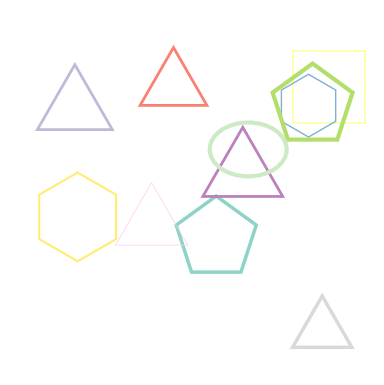[{"shape": "pentagon", "thickness": 2.5, "radius": 0.55, "center": [0.562, 0.382]}, {"shape": "square", "thickness": 1.5, "radius": 0.47, "center": [0.855, 0.774]}, {"shape": "triangle", "thickness": 2, "radius": 0.56, "center": [0.194, 0.72]}, {"shape": "triangle", "thickness": 2, "radius": 0.5, "center": [0.451, 0.776]}, {"shape": "hexagon", "thickness": 1, "radius": 0.41, "center": [0.801, 0.726]}, {"shape": "pentagon", "thickness": 3, "radius": 0.55, "center": [0.812, 0.726]}, {"shape": "triangle", "thickness": 0.5, "radius": 0.54, "center": [0.394, 0.417]}, {"shape": "triangle", "thickness": 2.5, "radius": 0.44, "center": [0.837, 0.142]}, {"shape": "triangle", "thickness": 2, "radius": 0.6, "center": [0.631, 0.55]}, {"shape": "oval", "thickness": 3, "radius": 0.5, "center": [0.645, 0.612]}, {"shape": "hexagon", "thickness": 1.5, "radius": 0.58, "center": [0.202, 0.437]}]